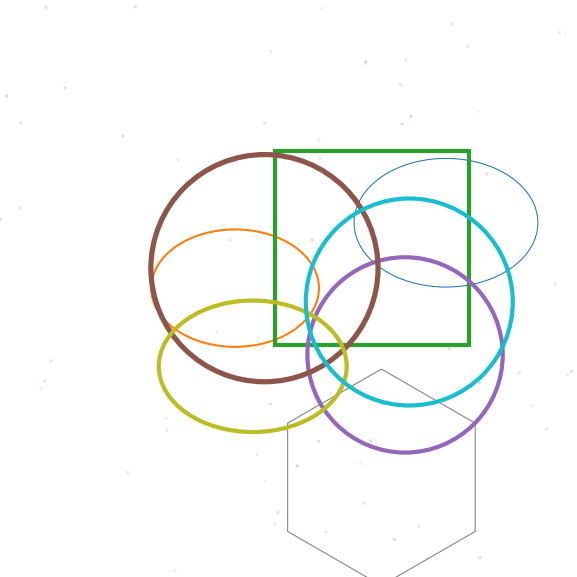[{"shape": "oval", "thickness": 0.5, "radius": 0.8, "center": [0.772, 0.613]}, {"shape": "oval", "thickness": 1, "radius": 0.73, "center": [0.407, 0.5]}, {"shape": "square", "thickness": 2, "radius": 0.84, "center": [0.644, 0.569]}, {"shape": "circle", "thickness": 2, "radius": 0.85, "center": [0.701, 0.385]}, {"shape": "circle", "thickness": 2.5, "radius": 0.98, "center": [0.458, 0.535]}, {"shape": "hexagon", "thickness": 0.5, "radius": 0.94, "center": [0.66, 0.173]}, {"shape": "oval", "thickness": 2, "radius": 0.81, "center": [0.438, 0.365]}, {"shape": "circle", "thickness": 2, "radius": 0.9, "center": [0.709, 0.476]}]